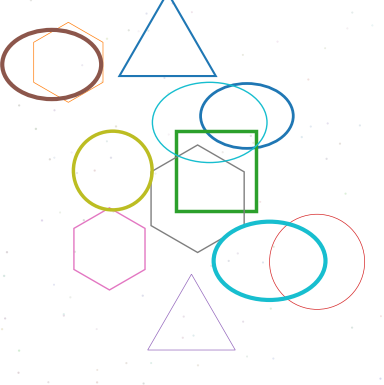[{"shape": "triangle", "thickness": 1.5, "radius": 0.72, "center": [0.435, 0.875]}, {"shape": "oval", "thickness": 2, "radius": 0.6, "center": [0.641, 0.699]}, {"shape": "hexagon", "thickness": 0.5, "radius": 0.52, "center": [0.178, 0.838]}, {"shape": "square", "thickness": 2.5, "radius": 0.52, "center": [0.561, 0.557]}, {"shape": "circle", "thickness": 0.5, "radius": 0.62, "center": [0.824, 0.32]}, {"shape": "triangle", "thickness": 0.5, "radius": 0.66, "center": [0.497, 0.157]}, {"shape": "oval", "thickness": 3, "radius": 0.64, "center": [0.134, 0.832]}, {"shape": "hexagon", "thickness": 1, "radius": 0.53, "center": [0.284, 0.353]}, {"shape": "hexagon", "thickness": 1, "radius": 0.7, "center": [0.513, 0.484]}, {"shape": "circle", "thickness": 2.5, "radius": 0.51, "center": [0.293, 0.557]}, {"shape": "oval", "thickness": 1, "radius": 0.74, "center": [0.545, 0.682]}, {"shape": "oval", "thickness": 3, "radius": 0.73, "center": [0.7, 0.323]}]